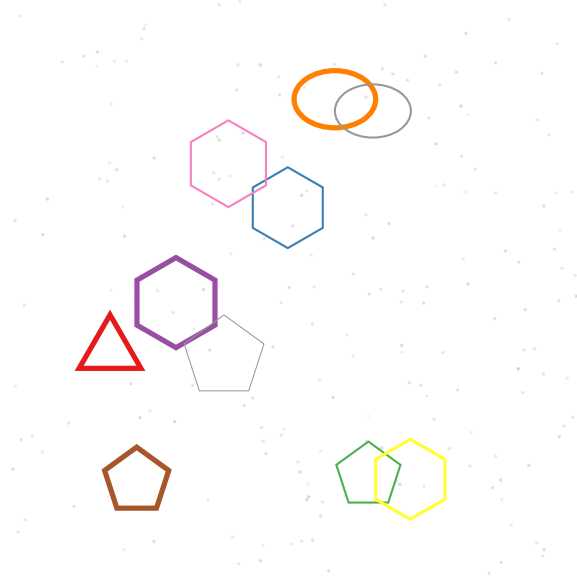[{"shape": "triangle", "thickness": 2.5, "radius": 0.31, "center": [0.191, 0.392]}, {"shape": "hexagon", "thickness": 1, "radius": 0.35, "center": [0.498, 0.64]}, {"shape": "pentagon", "thickness": 1, "radius": 0.29, "center": [0.638, 0.176]}, {"shape": "hexagon", "thickness": 2.5, "radius": 0.39, "center": [0.305, 0.475]}, {"shape": "oval", "thickness": 2.5, "radius": 0.35, "center": [0.58, 0.827]}, {"shape": "hexagon", "thickness": 1.5, "radius": 0.35, "center": [0.71, 0.169]}, {"shape": "pentagon", "thickness": 2.5, "radius": 0.29, "center": [0.237, 0.166]}, {"shape": "hexagon", "thickness": 1, "radius": 0.38, "center": [0.395, 0.716]}, {"shape": "pentagon", "thickness": 0.5, "radius": 0.36, "center": [0.388, 0.381]}, {"shape": "oval", "thickness": 1, "radius": 0.33, "center": [0.646, 0.807]}]